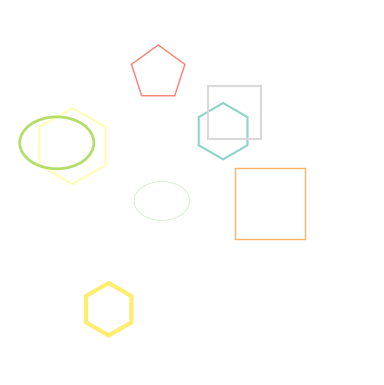[{"shape": "hexagon", "thickness": 1.5, "radius": 0.37, "center": [0.579, 0.659]}, {"shape": "hexagon", "thickness": 1.5, "radius": 0.49, "center": [0.188, 0.621]}, {"shape": "pentagon", "thickness": 1, "radius": 0.36, "center": [0.411, 0.81]}, {"shape": "square", "thickness": 1, "radius": 0.46, "center": [0.701, 0.472]}, {"shape": "oval", "thickness": 2, "radius": 0.48, "center": [0.148, 0.629]}, {"shape": "square", "thickness": 1.5, "radius": 0.35, "center": [0.61, 0.708]}, {"shape": "oval", "thickness": 0.5, "radius": 0.36, "center": [0.42, 0.478]}, {"shape": "hexagon", "thickness": 3, "radius": 0.34, "center": [0.282, 0.197]}]